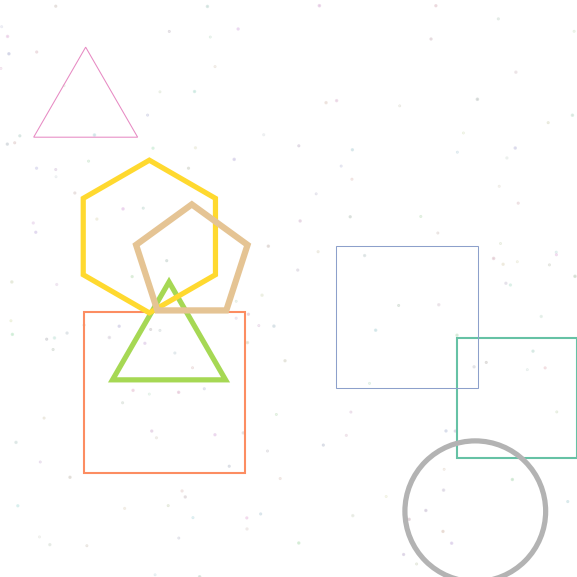[{"shape": "square", "thickness": 1, "radius": 0.52, "center": [0.895, 0.31]}, {"shape": "square", "thickness": 1, "radius": 0.7, "center": [0.285, 0.319]}, {"shape": "square", "thickness": 0.5, "radius": 0.62, "center": [0.705, 0.451]}, {"shape": "triangle", "thickness": 0.5, "radius": 0.52, "center": [0.148, 0.814]}, {"shape": "triangle", "thickness": 2.5, "radius": 0.57, "center": [0.293, 0.398]}, {"shape": "hexagon", "thickness": 2.5, "radius": 0.66, "center": [0.259, 0.59]}, {"shape": "pentagon", "thickness": 3, "radius": 0.51, "center": [0.332, 0.544]}, {"shape": "circle", "thickness": 2.5, "radius": 0.61, "center": [0.823, 0.114]}]